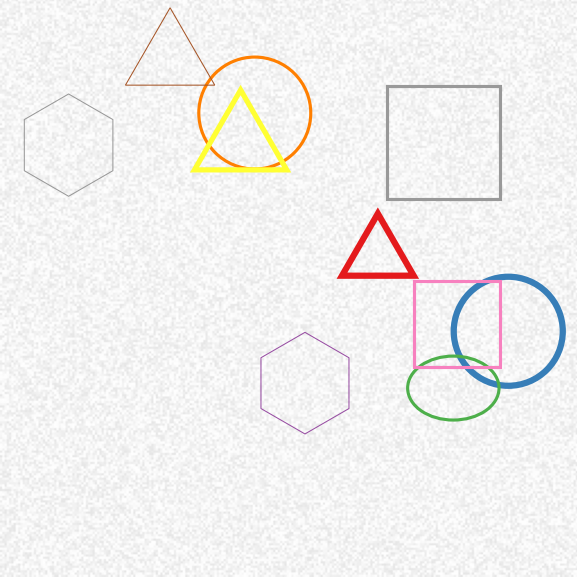[{"shape": "triangle", "thickness": 3, "radius": 0.36, "center": [0.654, 0.558]}, {"shape": "circle", "thickness": 3, "radius": 0.47, "center": [0.88, 0.426]}, {"shape": "oval", "thickness": 1.5, "radius": 0.4, "center": [0.785, 0.327]}, {"shape": "hexagon", "thickness": 0.5, "radius": 0.44, "center": [0.528, 0.336]}, {"shape": "circle", "thickness": 1.5, "radius": 0.48, "center": [0.441, 0.803]}, {"shape": "triangle", "thickness": 2.5, "radius": 0.46, "center": [0.417, 0.751]}, {"shape": "triangle", "thickness": 0.5, "radius": 0.45, "center": [0.295, 0.896]}, {"shape": "square", "thickness": 1.5, "radius": 0.37, "center": [0.792, 0.438]}, {"shape": "square", "thickness": 1.5, "radius": 0.49, "center": [0.768, 0.753]}, {"shape": "hexagon", "thickness": 0.5, "radius": 0.44, "center": [0.119, 0.748]}]